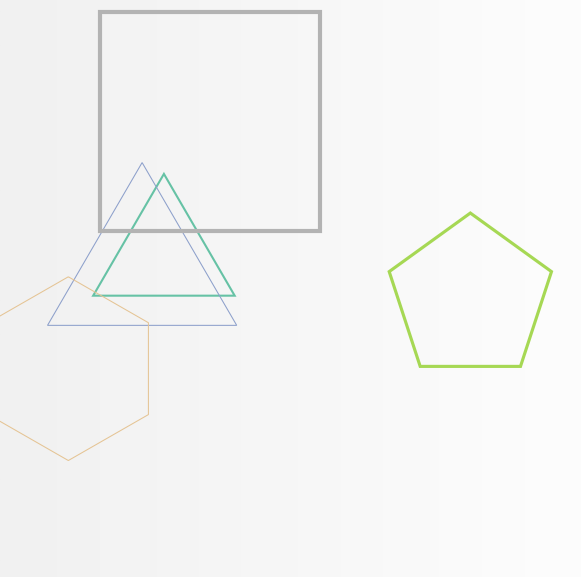[{"shape": "triangle", "thickness": 1, "radius": 0.7, "center": [0.282, 0.557]}, {"shape": "triangle", "thickness": 0.5, "radius": 0.94, "center": [0.244, 0.53]}, {"shape": "pentagon", "thickness": 1.5, "radius": 0.73, "center": [0.809, 0.483]}, {"shape": "hexagon", "thickness": 0.5, "radius": 0.8, "center": [0.118, 0.361]}, {"shape": "square", "thickness": 2, "radius": 0.95, "center": [0.361, 0.788]}]